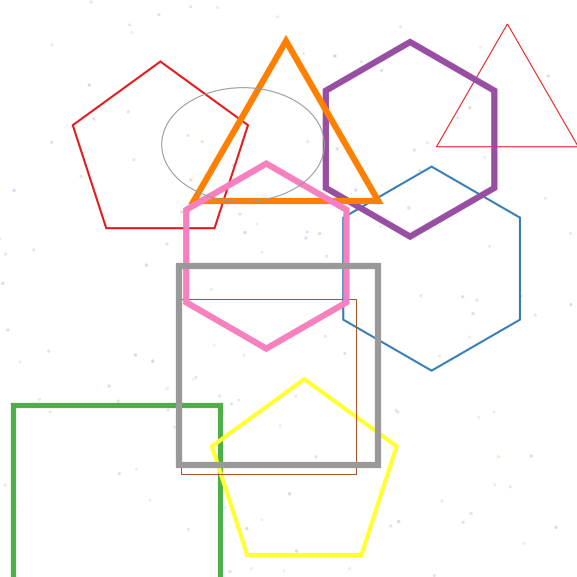[{"shape": "pentagon", "thickness": 1, "radius": 0.8, "center": [0.278, 0.733]}, {"shape": "triangle", "thickness": 0.5, "radius": 0.71, "center": [0.879, 0.816]}, {"shape": "hexagon", "thickness": 1, "radius": 0.88, "center": [0.747, 0.534]}, {"shape": "square", "thickness": 2.5, "radius": 0.9, "center": [0.202, 0.118]}, {"shape": "hexagon", "thickness": 3, "radius": 0.84, "center": [0.71, 0.758]}, {"shape": "triangle", "thickness": 3, "radius": 0.92, "center": [0.495, 0.743]}, {"shape": "pentagon", "thickness": 2, "radius": 0.84, "center": [0.527, 0.174]}, {"shape": "square", "thickness": 0.5, "radius": 0.76, "center": [0.464, 0.331]}, {"shape": "hexagon", "thickness": 3, "radius": 0.8, "center": [0.461, 0.556]}, {"shape": "square", "thickness": 3, "radius": 0.86, "center": [0.482, 0.367]}, {"shape": "oval", "thickness": 0.5, "radius": 0.7, "center": [0.421, 0.749]}]